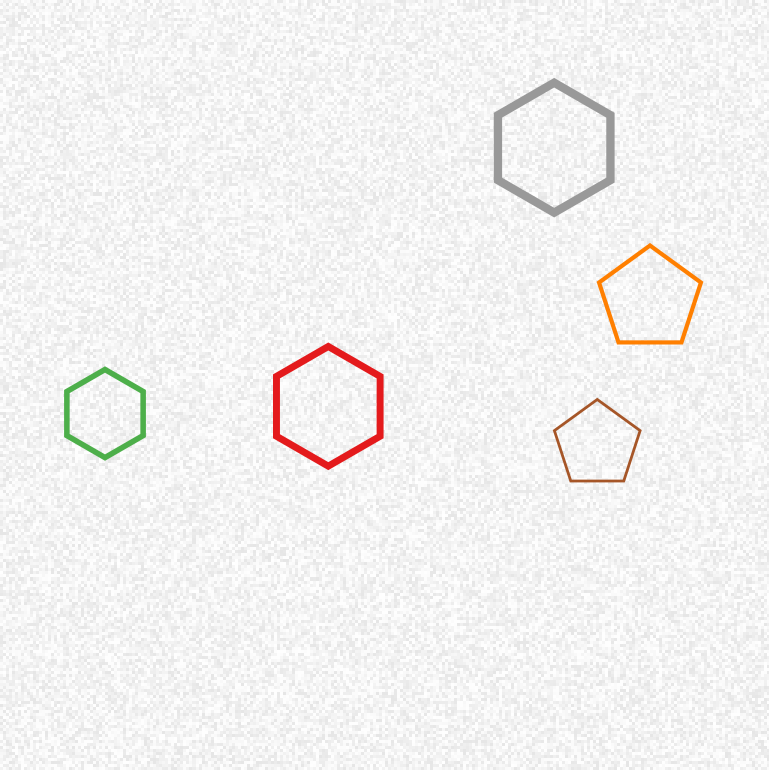[{"shape": "hexagon", "thickness": 2.5, "radius": 0.39, "center": [0.426, 0.472]}, {"shape": "hexagon", "thickness": 2, "radius": 0.29, "center": [0.136, 0.463]}, {"shape": "pentagon", "thickness": 1.5, "radius": 0.35, "center": [0.844, 0.612]}, {"shape": "pentagon", "thickness": 1, "radius": 0.29, "center": [0.776, 0.423]}, {"shape": "hexagon", "thickness": 3, "radius": 0.42, "center": [0.72, 0.808]}]